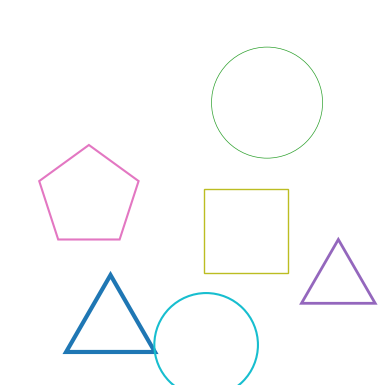[{"shape": "triangle", "thickness": 3, "radius": 0.67, "center": [0.287, 0.152]}, {"shape": "circle", "thickness": 0.5, "radius": 0.72, "center": [0.694, 0.733]}, {"shape": "triangle", "thickness": 2, "radius": 0.55, "center": [0.879, 0.267]}, {"shape": "pentagon", "thickness": 1.5, "radius": 0.68, "center": [0.231, 0.488]}, {"shape": "square", "thickness": 1, "radius": 0.54, "center": [0.639, 0.399]}, {"shape": "circle", "thickness": 1.5, "radius": 0.67, "center": [0.535, 0.104]}]